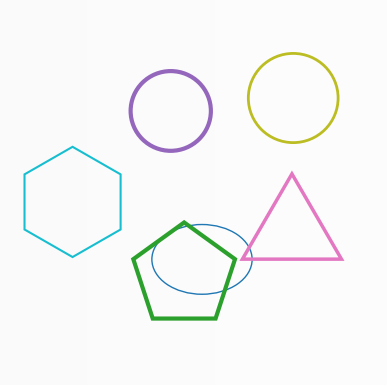[{"shape": "oval", "thickness": 1, "radius": 0.65, "center": [0.521, 0.326]}, {"shape": "pentagon", "thickness": 3, "radius": 0.69, "center": [0.475, 0.284]}, {"shape": "circle", "thickness": 3, "radius": 0.52, "center": [0.441, 0.712]}, {"shape": "triangle", "thickness": 2.5, "radius": 0.74, "center": [0.753, 0.401]}, {"shape": "circle", "thickness": 2, "radius": 0.58, "center": [0.757, 0.745]}, {"shape": "hexagon", "thickness": 1.5, "radius": 0.72, "center": [0.187, 0.476]}]